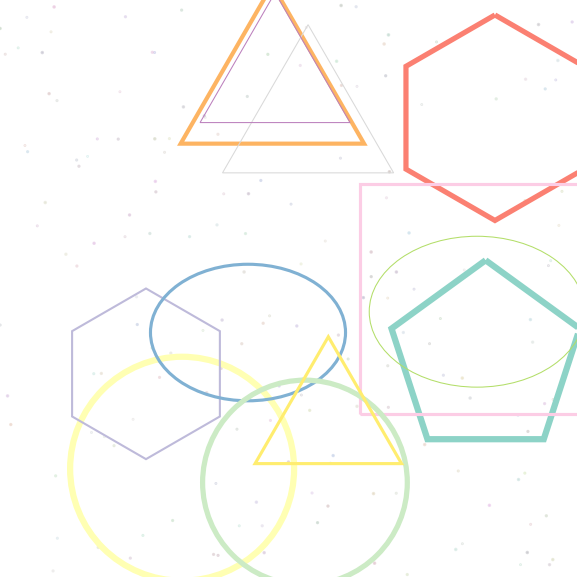[{"shape": "pentagon", "thickness": 3, "radius": 0.86, "center": [0.841, 0.377]}, {"shape": "circle", "thickness": 3, "radius": 0.97, "center": [0.315, 0.187]}, {"shape": "hexagon", "thickness": 1, "radius": 0.74, "center": [0.253, 0.352]}, {"shape": "hexagon", "thickness": 2.5, "radius": 0.89, "center": [0.857, 0.795]}, {"shape": "oval", "thickness": 1.5, "radius": 0.84, "center": [0.429, 0.423]}, {"shape": "triangle", "thickness": 2, "radius": 0.92, "center": [0.472, 0.842]}, {"shape": "oval", "thickness": 0.5, "radius": 0.93, "center": [0.826, 0.459]}, {"shape": "square", "thickness": 1.5, "radius": 1.0, "center": [0.823, 0.481]}, {"shape": "triangle", "thickness": 0.5, "radius": 0.86, "center": [0.533, 0.785]}, {"shape": "triangle", "thickness": 0.5, "radius": 0.75, "center": [0.476, 0.862]}, {"shape": "circle", "thickness": 2.5, "radius": 0.89, "center": [0.528, 0.164]}, {"shape": "triangle", "thickness": 1.5, "radius": 0.73, "center": [0.569, 0.27]}]